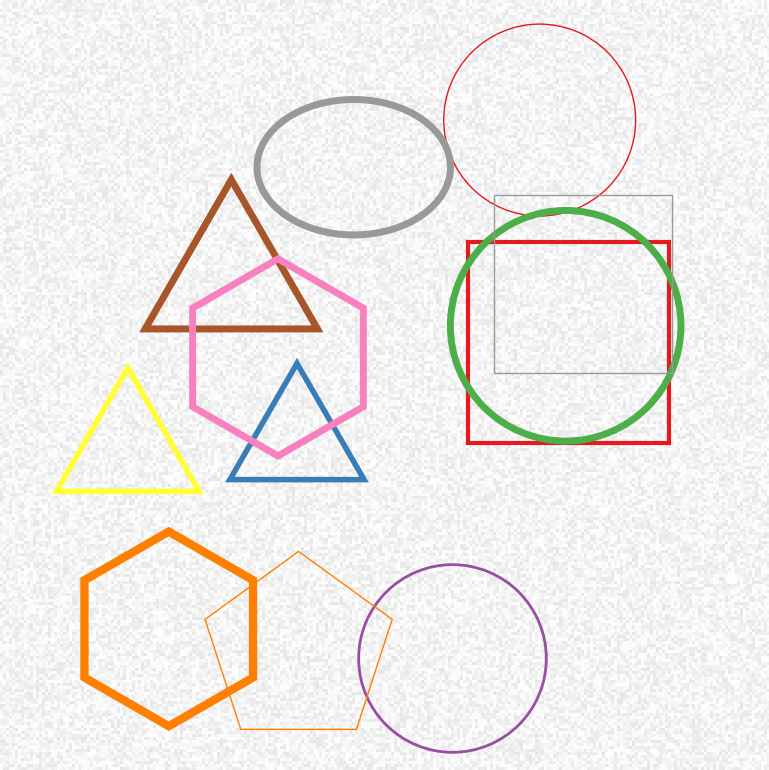[{"shape": "circle", "thickness": 0.5, "radius": 0.62, "center": [0.701, 0.844]}, {"shape": "square", "thickness": 1.5, "radius": 0.65, "center": [0.738, 0.556]}, {"shape": "triangle", "thickness": 2, "radius": 0.5, "center": [0.386, 0.427]}, {"shape": "circle", "thickness": 2.5, "radius": 0.75, "center": [0.735, 0.577]}, {"shape": "circle", "thickness": 1, "radius": 0.61, "center": [0.588, 0.145]}, {"shape": "hexagon", "thickness": 3, "radius": 0.63, "center": [0.219, 0.183]}, {"shape": "pentagon", "thickness": 0.5, "radius": 0.64, "center": [0.388, 0.156]}, {"shape": "triangle", "thickness": 2, "radius": 0.54, "center": [0.166, 0.415]}, {"shape": "triangle", "thickness": 2.5, "radius": 0.65, "center": [0.3, 0.637]}, {"shape": "hexagon", "thickness": 2.5, "radius": 0.64, "center": [0.361, 0.536]}, {"shape": "square", "thickness": 0.5, "radius": 0.58, "center": [0.757, 0.632]}, {"shape": "oval", "thickness": 2.5, "radius": 0.63, "center": [0.459, 0.783]}]